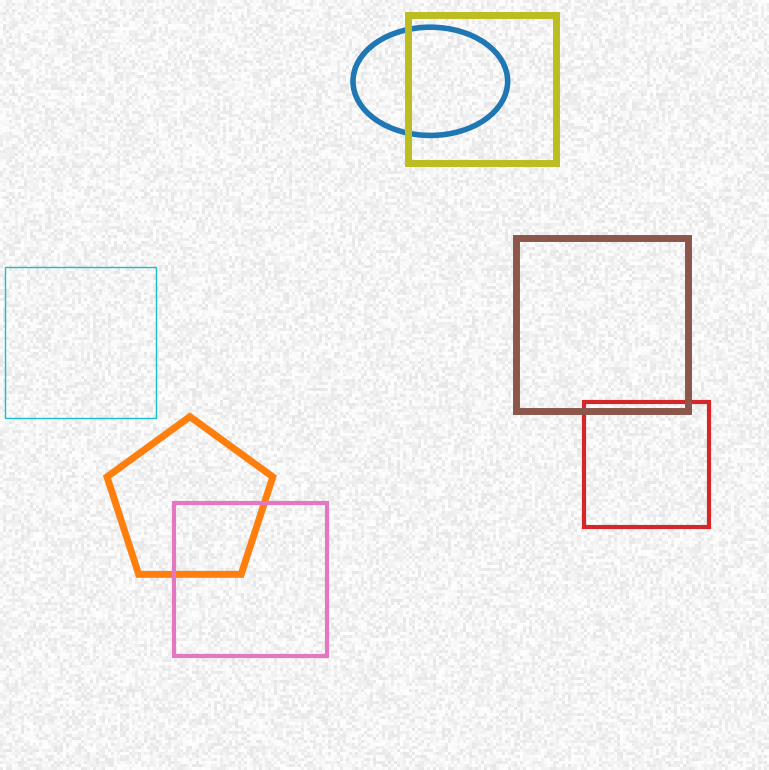[{"shape": "oval", "thickness": 2, "radius": 0.5, "center": [0.559, 0.894]}, {"shape": "pentagon", "thickness": 2.5, "radius": 0.57, "center": [0.247, 0.346]}, {"shape": "square", "thickness": 1.5, "radius": 0.41, "center": [0.839, 0.397]}, {"shape": "square", "thickness": 2.5, "radius": 0.56, "center": [0.782, 0.579]}, {"shape": "square", "thickness": 1.5, "radius": 0.5, "center": [0.326, 0.247]}, {"shape": "square", "thickness": 2.5, "radius": 0.48, "center": [0.626, 0.884]}, {"shape": "square", "thickness": 0.5, "radius": 0.49, "center": [0.104, 0.555]}]